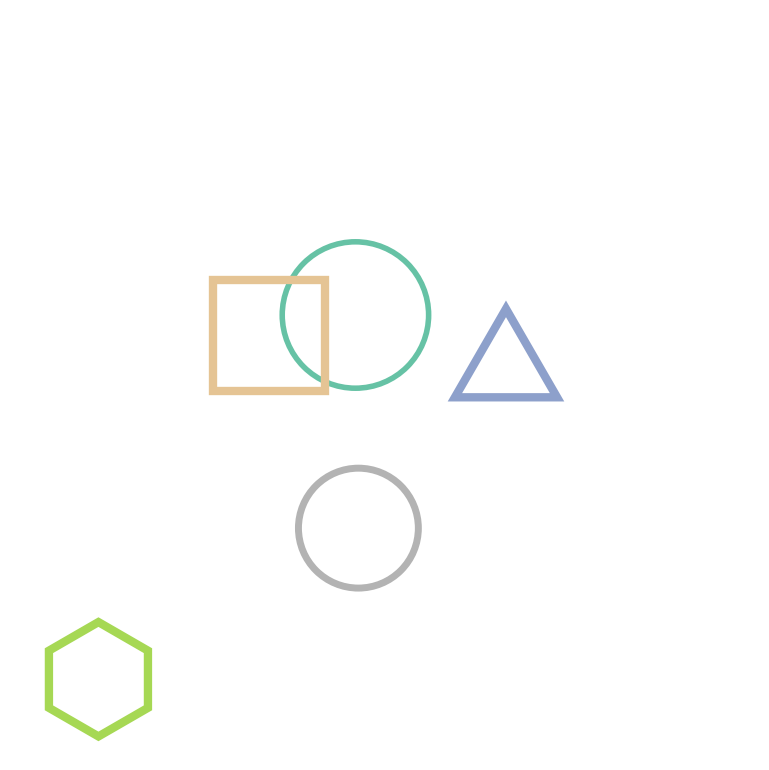[{"shape": "circle", "thickness": 2, "radius": 0.48, "center": [0.462, 0.591]}, {"shape": "triangle", "thickness": 3, "radius": 0.38, "center": [0.657, 0.522]}, {"shape": "hexagon", "thickness": 3, "radius": 0.37, "center": [0.128, 0.118]}, {"shape": "square", "thickness": 3, "radius": 0.36, "center": [0.349, 0.564]}, {"shape": "circle", "thickness": 2.5, "radius": 0.39, "center": [0.465, 0.314]}]